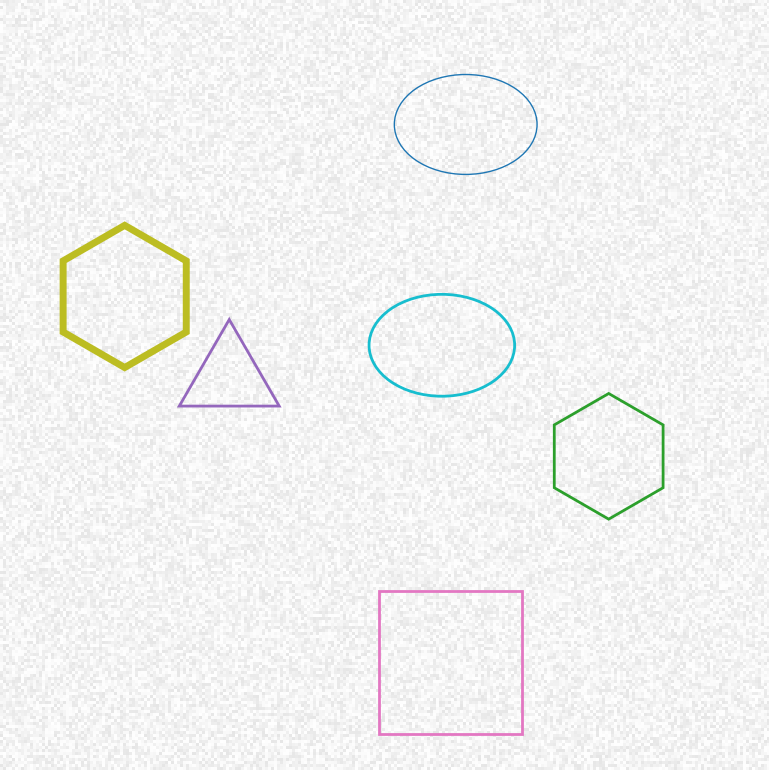[{"shape": "oval", "thickness": 0.5, "radius": 0.46, "center": [0.605, 0.838]}, {"shape": "hexagon", "thickness": 1, "radius": 0.41, "center": [0.791, 0.407]}, {"shape": "triangle", "thickness": 1, "radius": 0.37, "center": [0.298, 0.51]}, {"shape": "square", "thickness": 1, "radius": 0.46, "center": [0.585, 0.14]}, {"shape": "hexagon", "thickness": 2.5, "radius": 0.46, "center": [0.162, 0.615]}, {"shape": "oval", "thickness": 1, "radius": 0.47, "center": [0.574, 0.552]}]